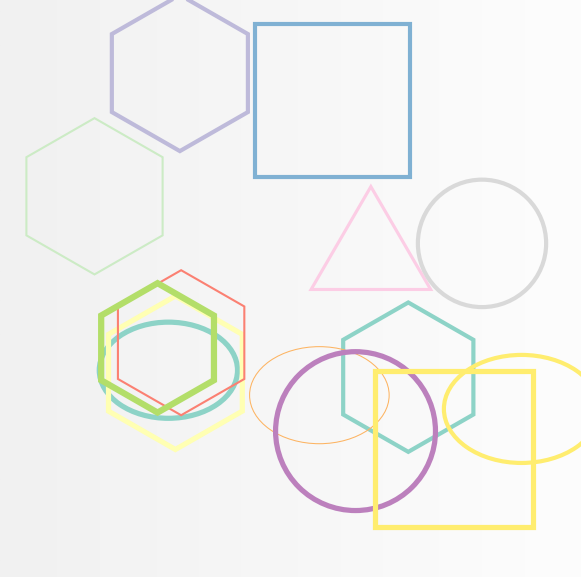[{"shape": "hexagon", "thickness": 2, "radius": 0.65, "center": [0.702, 0.346]}, {"shape": "oval", "thickness": 2.5, "radius": 0.59, "center": [0.29, 0.358]}, {"shape": "hexagon", "thickness": 2.5, "radius": 0.66, "center": [0.302, 0.354]}, {"shape": "hexagon", "thickness": 2, "radius": 0.68, "center": [0.309, 0.873]}, {"shape": "hexagon", "thickness": 1, "radius": 0.63, "center": [0.312, 0.406]}, {"shape": "square", "thickness": 2, "radius": 0.67, "center": [0.573, 0.825]}, {"shape": "oval", "thickness": 0.5, "radius": 0.6, "center": [0.549, 0.315]}, {"shape": "hexagon", "thickness": 3, "radius": 0.56, "center": [0.271, 0.397]}, {"shape": "triangle", "thickness": 1.5, "radius": 0.59, "center": [0.638, 0.557]}, {"shape": "circle", "thickness": 2, "radius": 0.55, "center": [0.829, 0.578]}, {"shape": "circle", "thickness": 2.5, "radius": 0.69, "center": [0.612, 0.253]}, {"shape": "hexagon", "thickness": 1, "radius": 0.68, "center": [0.163, 0.659]}, {"shape": "square", "thickness": 2.5, "radius": 0.68, "center": [0.781, 0.222]}, {"shape": "oval", "thickness": 2, "radius": 0.67, "center": [0.897, 0.291]}]